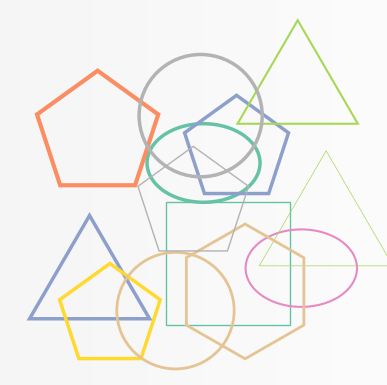[{"shape": "square", "thickness": 1, "radius": 0.8, "center": [0.588, 0.315]}, {"shape": "oval", "thickness": 2.5, "radius": 0.73, "center": [0.525, 0.577]}, {"shape": "pentagon", "thickness": 3, "radius": 0.82, "center": [0.252, 0.652]}, {"shape": "pentagon", "thickness": 2.5, "radius": 0.71, "center": [0.61, 0.611]}, {"shape": "triangle", "thickness": 2.5, "radius": 0.89, "center": [0.231, 0.261]}, {"shape": "oval", "thickness": 1.5, "radius": 0.72, "center": [0.778, 0.304]}, {"shape": "triangle", "thickness": 1.5, "radius": 0.9, "center": [0.768, 0.768]}, {"shape": "triangle", "thickness": 0.5, "radius": 1.0, "center": [0.842, 0.409]}, {"shape": "pentagon", "thickness": 2.5, "radius": 0.68, "center": [0.284, 0.179]}, {"shape": "hexagon", "thickness": 2, "radius": 0.88, "center": [0.633, 0.243]}, {"shape": "circle", "thickness": 2, "radius": 0.76, "center": [0.453, 0.193]}, {"shape": "pentagon", "thickness": 1, "radius": 0.75, "center": [0.499, 0.47]}, {"shape": "circle", "thickness": 2.5, "radius": 0.79, "center": [0.518, 0.7]}]